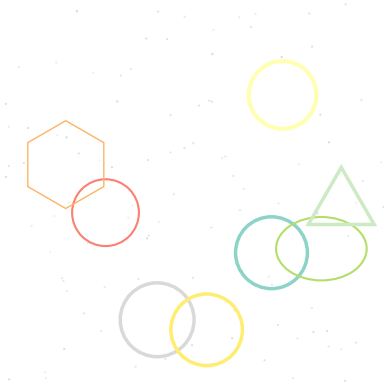[{"shape": "circle", "thickness": 2.5, "radius": 0.47, "center": [0.705, 0.344]}, {"shape": "circle", "thickness": 3, "radius": 0.44, "center": [0.734, 0.753]}, {"shape": "circle", "thickness": 1.5, "radius": 0.43, "center": [0.274, 0.448]}, {"shape": "hexagon", "thickness": 1, "radius": 0.57, "center": [0.171, 0.572]}, {"shape": "oval", "thickness": 1.5, "radius": 0.59, "center": [0.835, 0.354]}, {"shape": "circle", "thickness": 2.5, "radius": 0.48, "center": [0.408, 0.169]}, {"shape": "triangle", "thickness": 2.5, "radius": 0.49, "center": [0.886, 0.466]}, {"shape": "circle", "thickness": 2.5, "radius": 0.46, "center": [0.537, 0.143]}]